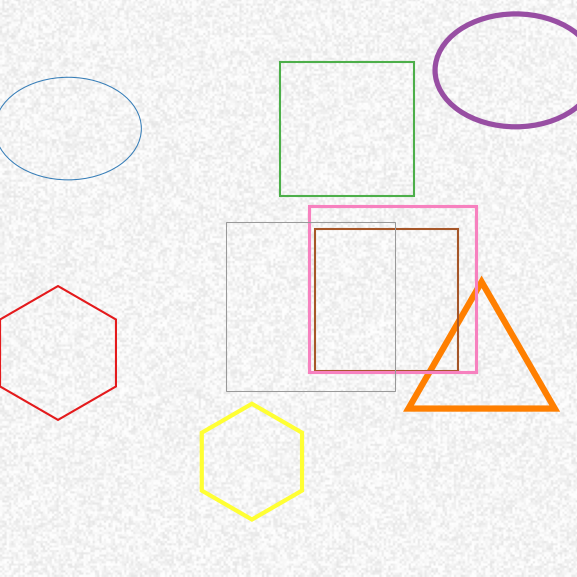[{"shape": "hexagon", "thickness": 1, "radius": 0.58, "center": [0.1, 0.388]}, {"shape": "oval", "thickness": 0.5, "radius": 0.63, "center": [0.118, 0.776]}, {"shape": "square", "thickness": 1, "radius": 0.58, "center": [0.6, 0.776]}, {"shape": "oval", "thickness": 2.5, "radius": 0.7, "center": [0.893, 0.877]}, {"shape": "triangle", "thickness": 3, "radius": 0.73, "center": [0.834, 0.365]}, {"shape": "hexagon", "thickness": 2, "radius": 0.5, "center": [0.436, 0.2]}, {"shape": "square", "thickness": 1, "radius": 0.62, "center": [0.669, 0.48]}, {"shape": "square", "thickness": 1.5, "radius": 0.72, "center": [0.68, 0.499]}, {"shape": "square", "thickness": 0.5, "radius": 0.73, "center": [0.538, 0.468]}]